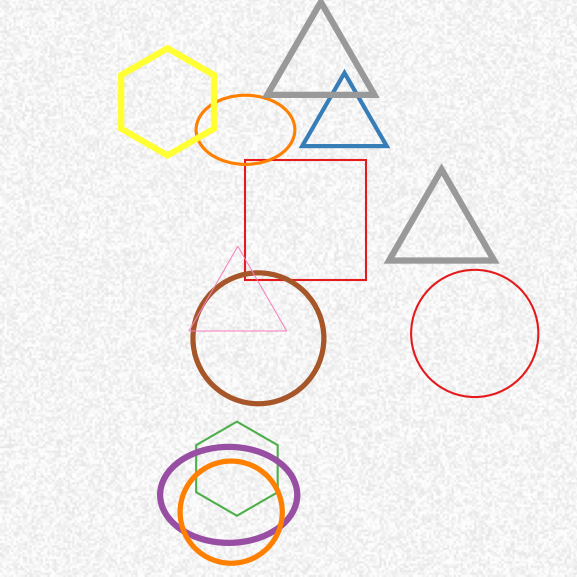[{"shape": "square", "thickness": 1, "radius": 0.52, "center": [0.529, 0.618]}, {"shape": "circle", "thickness": 1, "radius": 0.55, "center": [0.822, 0.422]}, {"shape": "triangle", "thickness": 2, "radius": 0.42, "center": [0.597, 0.788]}, {"shape": "hexagon", "thickness": 1, "radius": 0.41, "center": [0.41, 0.188]}, {"shape": "oval", "thickness": 3, "radius": 0.59, "center": [0.396, 0.142]}, {"shape": "circle", "thickness": 2.5, "radius": 0.44, "center": [0.4, 0.112]}, {"shape": "oval", "thickness": 1.5, "radius": 0.43, "center": [0.425, 0.774]}, {"shape": "hexagon", "thickness": 3, "radius": 0.46, "center": [0.29, 0.823]}, {"shape": "circle", "thickness": 2.5, "radius": 0.57, "center": [0.447, 0.413]}, {"shape": "triangle", "thickness": 0.5, "radius": 0.49, "center": [0.412, 0.475]}, {"shape": "triangle", "thickness": 3, "radius": 0.54, "center": [0.556, 0.888]}, {"shape": "triangle", "thickness": 3, "radius": 0.53, "center": [0.765, 0.601]}]